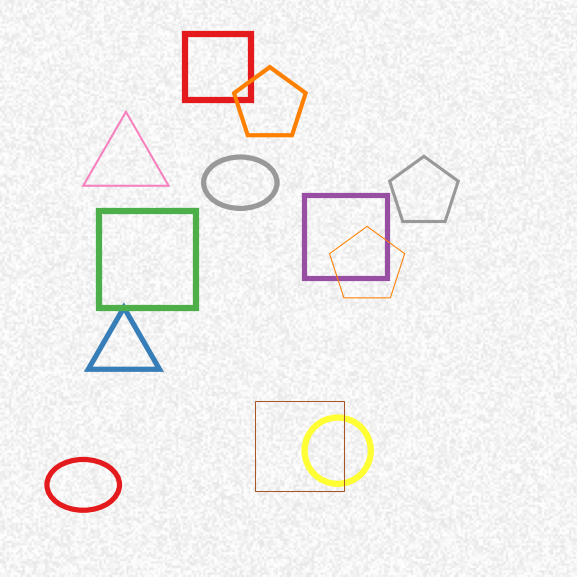[{"shape": "oval", "thickness": 2.5, "radius": 0.31, "center": [0.144, 0.16]}, {"shape": "square", "thickness": 3, "radius": 0.29, "center": [0.377, 0.884]}, {"shape": "triangle", "thickness": 2.5, "radius": 0.36, "center": [0.215, 0.395]}, {"shape": "square", "thickness": 3, "radius": 0.42, "center": [0.255, 0.549]}, {"shape": "square", "thickness": 2.5, "radius": 0.36, "center": [0.598, 0.59]}, {"shape": "pentagon", "thickness": 2, "radius": 0.33, "center": [0.467, 0.818]}, {"shape": "pentagon", "thickness": 0.5, "radius": 0.34, "center": [0.636, 0.539]}, {"shape": "circle", "thickness": 3, "radius": 0.29, "center": [0.585, 0.219]}, {"shape": "square", "thickness": 0.5, "radius": 0.39, "center": [0.519, 0.227]}, {"shape": "triangle", "thickness": 1, "radius": 0.43, "center": [0.218, 0.72]}, {"shape": "oval", "thickness": 2.5, "radius": 0.32, "center": [0.416, 0.683]}, {"shape": "pentagon", "thickness": 1.5, "radius": 0.31, "center": [0.734, 0.666]}]